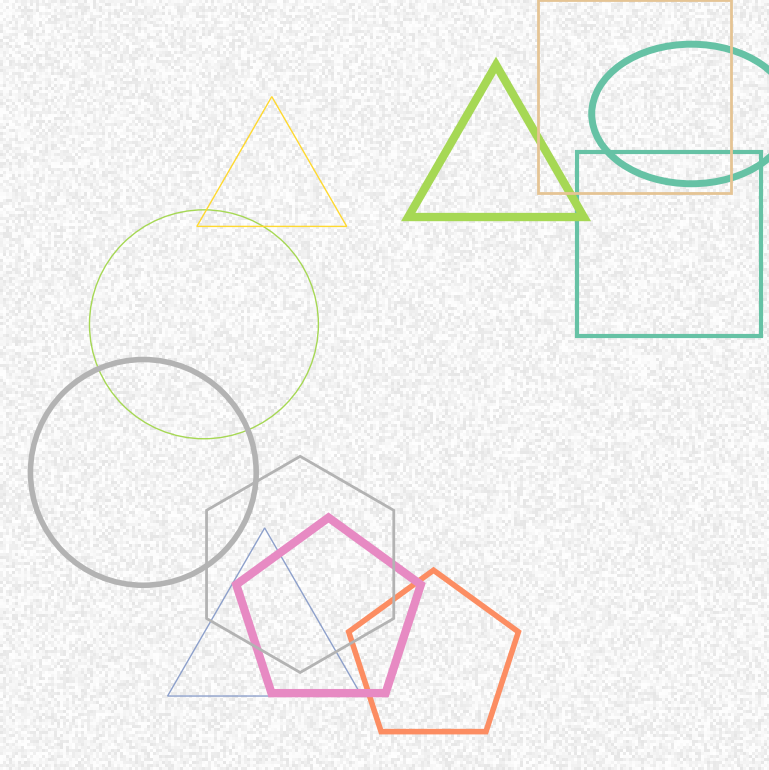[{"shape": "square", "thickness": 1.5, "radius": 0.6, "center": [0.869, 0.683]}, {"shape": "oval", "thickness": 2.5, "radius": 0.65, "center": [0.898, 0.852]}, {"shape": "pentagon", "thickness": 2, "radius": 0.58, "center": [0.563, 0.144]}, {"shape": "triangle", "thickness": 0.5, "radius": 0.73, "center": [0.344, 0.169]}, {"shape": "pentagon", "thickness": 3, "radius": 0.63, "center": [0.427, 0.202]}, {"shape": "circle", "thickness": 0.5, "radius": 0.74, "center": [0.265, 0.579]}, {"shape": "triangle", "thickness": 3, "radius": 0.66, "center": [0.644, 0.784]}, {"shape": "triangle", "thickness": 0.5, "radius": 0.56, "center": [0.353, 0.762]}, {"shape": "square", "thickness": 1, "radius": 0.63, "center": [0.824, 0.875]}, {"shape": "hexagon", "thickness": 1, "radius": 0.7, "center": [0.39, 0.267]}, {"shape": "circle", "thickness": 2, "radius": 0.73, "center": [0.186, 0.387]}]